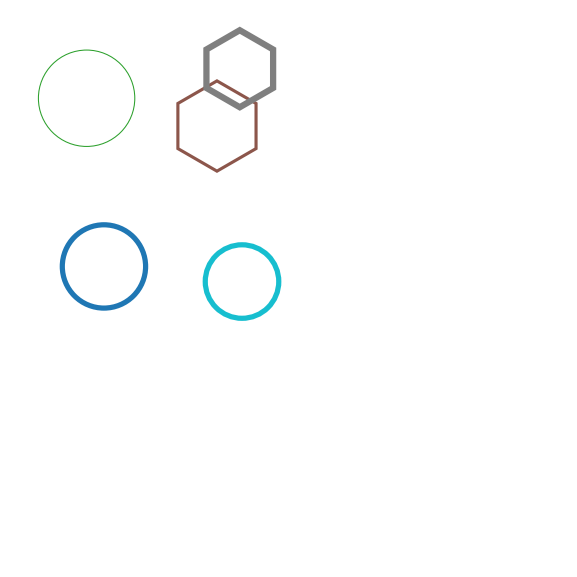[{"shape": "circle", "thickness": 2.5, "radius": 0.36, "center": [0.18, 0.538]}, {"shape": "circle", "thickness": 0.5, "radius": 0.42, "center": [0.15, 0.829]}, {"shape": "hexagon", "thickness": 1.5, "radius": 0.39, "center": [0.376, 0.781]}, {"shape": "hexagon", "thickness": 3, "radius": 0.33, "center": [0.415, 0.88]}, {"shape": "circle", "thickness": 2.5, "radius": 0.32, "center": [0.419, 0.512]}]